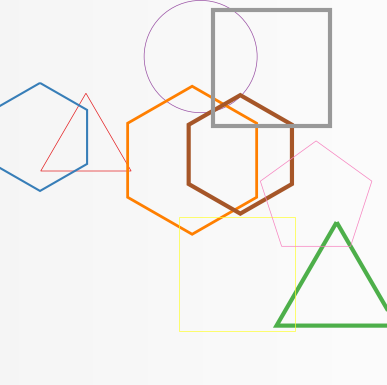[{"shape": "triangle", "thickness": 0.5, "radius": 0.67, "center": [0.222, 0.623]}, {"shape": "hexagon", "thickness": 1.5, "radius": 0.7, "center": [0.103, 0.644]}, {"shape": "triangle", "thickness": 3, "radius": 0.9, "center": [0.869, 0.244]}, {"shape": "circle", "thickness": 0.5, "radius": 0.73, "center": [0.518, 0.853]}, {"shape": "hexagon", "thickness": 2, "radius": 0.96, "center": [0.496, 0.584]}, {"shape": "square", "thickness": 0.5, "radius": 0.74, "center": [0.612, 0.288]}, {"shape": "hexagon", "thickness": 3, "radius": 0.77, "center": [0.62, 0.599]}, {"shape": "pentagon", "thickness": 0.5, "radius": 0.76, "center": [0.816, 0.483]}, {"shape": "square", "thickness": 3, "radius": 0.76, "center": [0.701, 0.824]}]